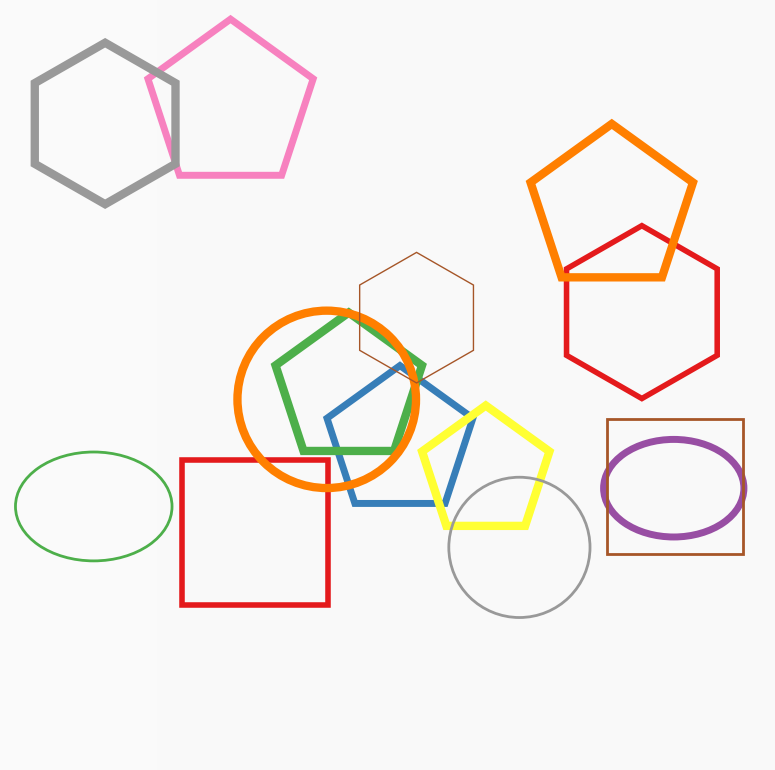[{"shape": "square", "thickness": 2, "radius": 0.47, "center": [0.329, 0.308]}, {"shape": "hexagon", "thickness": 2, "radius": 0.56, "center": [0.828, 0.595]}, {"shape": "pentagon", "thickness": 2.5, "radius": 0.49, "center": [0.516, 0.426]}, {"shape": "oval", "thickness": 1, "radius": 0.51, "center": [0.121, 0.342]}, {"shape": "pentagon", "thickness": 3, "radius": 0.5, "center": [0.45, 0.495]}, {"shape": "oval", "thickness": 2.5, "radius": 0.45, "center": [0.869, 0.366]}, {"shape": "pentagon", "thickness": 3, "radius": 0.55, "center": [0.789, 0.729]}, {"shape": "circle", "thickness": 3, "radius": 0.58, "center": [0.422, 0.481]}, {"shape": "pentagon", "thickness": 3, "radius": 0.43, "center": [0.627, 0.387]}, {"shape": "square", "thickness": 1, "radius": 0.44, "center": [0.871, 0.368]}, {"shape": "hexagon", "thickness": 0.5, "radius": 0.42, "center": [0.537, 0.587]}, {"shape": "pentagon", "thickness": 2.5, "radius": 0.56, "center": [0.297, 0.863]}, {"shape": "circle", "thickness": 1, "radius": 0.46, "center": [0.67, 0.289]}, {"shape": "hexagon", "thickness": 3, "radius": 0.52, "center": [0.136, 0.84]}]